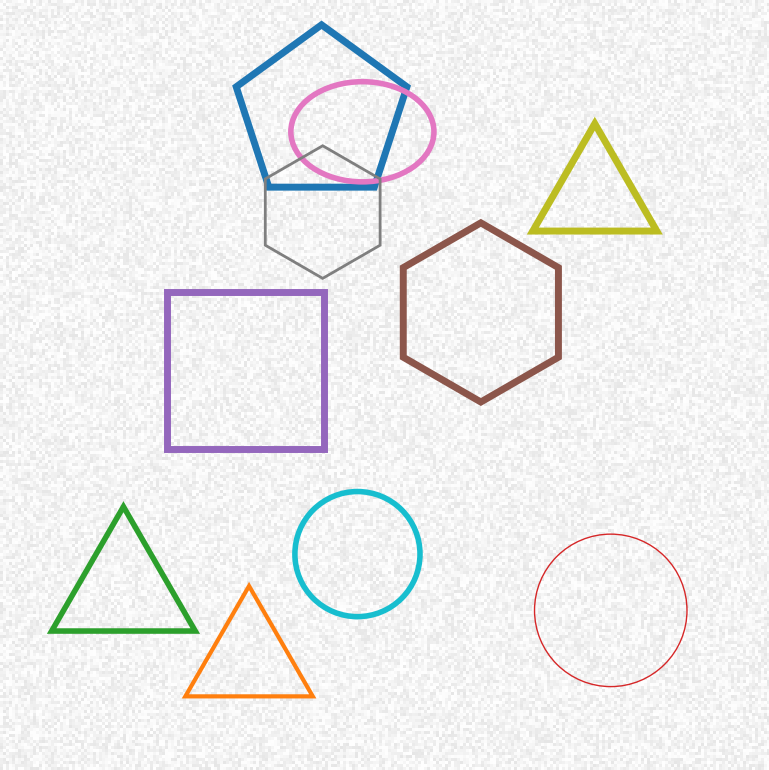[{"shape": "pentagon", "thickness": 2.5, "radius": 0.58, "center": [0.418, 0.851]}, {"shape": "triangle", "thickness": 1.5, "radius": 0.48, "center": [0.323, 0.143]}, {"shape": "triangle", "thickness": 2, "radius": 0.54, "center": [0.16, 0.234]}, {"shape": "circle", "thickness": 0.5, "radius": 0.5, "center": [0.793, 0.207]}, {"shape": "square", "thickness": 2.5, "radius": 0.51, "center": [0.318, 0.519]}, {"shape": "hexagon", "thickness": 2.5, "radius": 0.58, "center": [0.624, 0.594]}, {"shape": "oval", "thickness": 2, "radius": 0.46, "center": [0.471, 0.829]}, {"shape": "hexagon", "thickness": 1, "radius": 0.43, "center": [0.419, 0.725]}, {"shape": "triangle", "thickness": 2.5, "radius": 0.46, "center": [0.772, 0.746]}, {"shape": "circle", "thickness": 2, "radius": 0.41, "center": [0.464, 0.28]}]